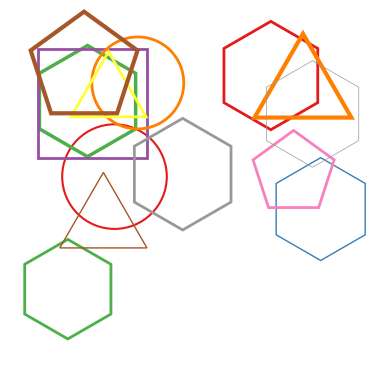[{"shape": "hexagon", "thickness": 2, "radius": 0.7, "center": [0.704, 0.804]}, {"shape": "circle", "thickness": 1.5, "radius": 0.68, "center": [0.297, 0.541]}, {"shape": "hexagon", "thickness": 1, "radius": 0.67, "center": [0.833, 0.457]}, {"shape": "hexagon", "thickness": 2, "radius": 0.65, "center": [0.176, 0.249]}, {"shape": "hexagon", "thickness": 2.5, "radius": 0.72, "center": [0.227, 0.737]}, {"shape": "square", "thickness": 2, "radius": 0.71, "center": [0.241, 0.731]}, {"shape": "triangle", "thickness": 3, "radius": 0.73, "center": [0.787, 0.767]}, {"shape": "circle", "thickness": 2, "radius": 0.6, "center": [0.358, 0.785]}, {"shape": "triangle", "thickness": 2, "radius": 0.56, "center": [0.282, 0.753]}, {"shape": "triangle", "thickness": 1, "radius": 0.65, "center": [0.268, 0.421]}, {"shape": "pentagon", "thickness": 3, "radius": 0.73, "center": [0.218, 0.824]}, {"shape": "pentagon", "thickness": 2, "radius": 0.55, "center": [0.763, 0.55]}, {"shape": "hexagon", "thickness": 0.5, "radius": 0.69, "center": [0.812, 0.704]}, {"shape": "hexagon", "thickness": 2, "radius": 0.72, "center": [0.475, 0.548]}]